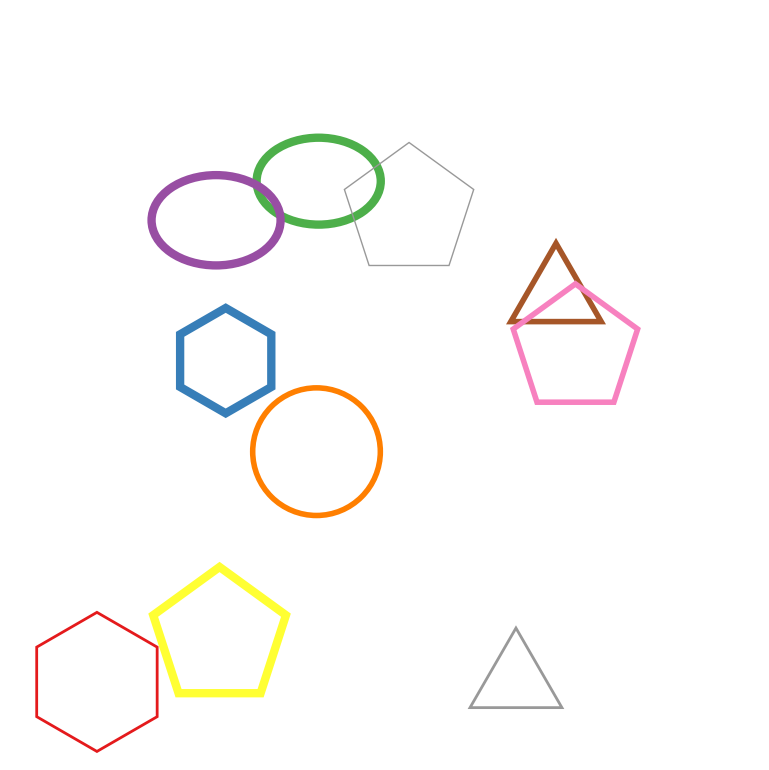[{"shape": "hexagon", "thickness": 1, "radius": 0.45, "center": [0.126, 0.114]}, {"shape": "hexagon", "thickness": 3, "radius": 0.34, "center": [0.293, 0.532]}, {"shape": "oval", "thickness": 3, "radius": 0.4, "center": [0.414, 0.765]}, {"shape": "oval", "thickness": 3, "radius": 0.42, "center": [0.281, 0.714]}, {"shape": "circle", "thickness": 2, "radius": 0.41, "center": [0.411, 0.413]}, {"shape": "pentagon", "thickness": 3, "radius": 0.45, "center": [0.285, 0.173]}, {"shape": "triangle", "thickness": 2, "radius": 0.34, "center": [0.722, 0.616]}, {"shape": "pentagon", "thickness": 2, "radius": 0.42, "center": [0.747, 0.546]}, {"shape": "triangle", "thickness": 1, "radius": 0.34, "center": [0.67, 0.115]}, {"shape": "pentagon", "thickness": 0.5, "radius": 0.44, "center": [0.531, 0.727]}]